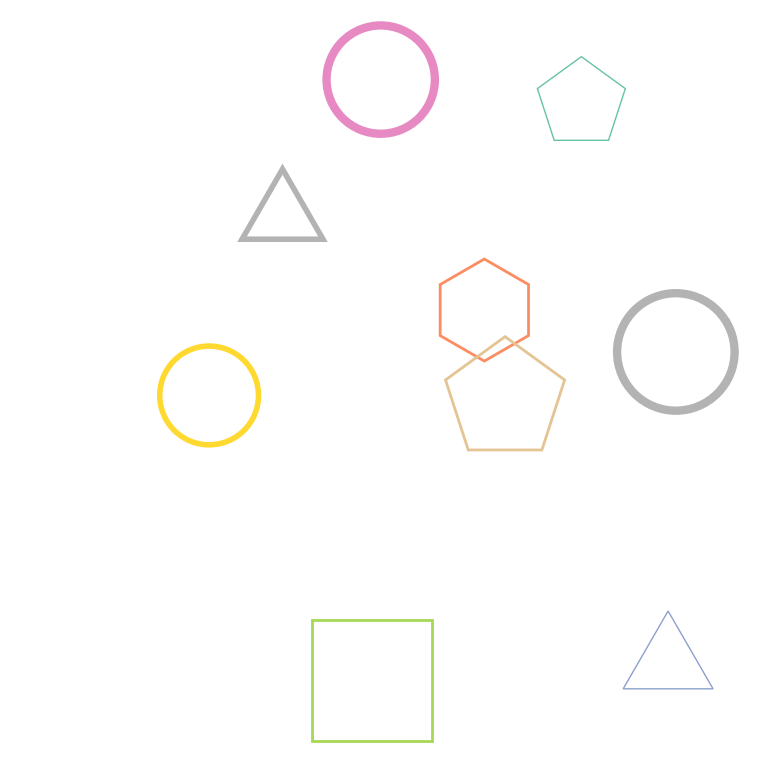[{"shape": "pentagon", "thickness": 0.5, "radius": 0.3, "center": [0.755, 0.866]}, {"shape": "hexagon", "thickness": 1, "radius": 0.33, "center": [0.629, 0.597]}, {"shape": "triangle", "thickness": 0.5, "radius": 0.34, "center": [0.868, 0.139]}, {"shape": "circle", "thickness": 3, "radius": 0.35, "center": [0.494, 0.897]}, {"shape": "square", "thickness": 1, "radius": 0.39, "center": [0.483, 0.116]}, {"shape": "circle", "thickness": 2, "radius": 0.32, "center": [0.272, 0.486]}, {"shape": "pentagon", "thickness": 1, "radius": 0.41, "center": [0.656, 0.481]}, {"shape": "triangle", "thickness": 2, "radius": 0.3, "center": [0.367, 0.72]}, {"shape": "circle", "thickness": 3, "radius": 0.38, "center": [0.878, 0.543]}]